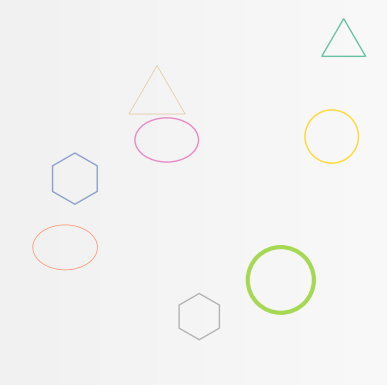[{"shape": "triangle", "thickness": 1, "radius": 0.33, "center": [0.887, 0.886]}, {"shape": "oval", "thickness": 0.5, "radius": 0.42, "center": [0.168, 0.357]}, {"shape": "hexagon", "thickness": 1, "radius": 0.33, "center": [0.193, 0.536]}, {"shape": "oval", "thickness": 1, "radius": 0.41, "center": [0.43, 0.637]}, {"shape": "circle", "thickness": 3, "radius": 0.43, "center": [0.725, 0.273]}, {"shape": "circle", "thickness": 1, "radius": 0.35, "center": [0.856, 0.645]}, {"shape": "triangle", "thickness": 0.5, "radius": 0.42, "center": [0.405, 0.746]}, {"shape": "hexagon", "thickness": 1, "radius": 0.3, "center": [0.514, 0.178]}]